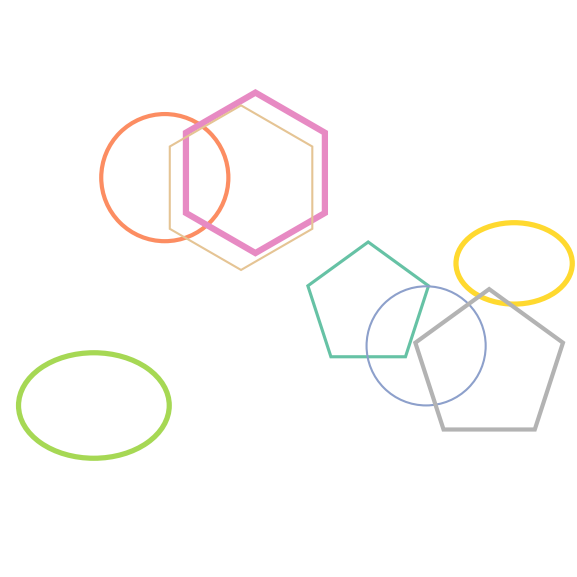[{"shape": "pentagon", "thickness": 1.5, "radius": 0.55, "center": [0.638, 0.47]}, {"shape": "circle", "thickness": 2, "radius": 0.55, "center": [0.285, 0.692]}, {"shape": "circle", "thickness": 1, "radius": 0.52, "center": [0.738, 0.4]}, {"shape": "hexagon", "thickness": 3, "radius": 0.69, "center": [0.442, 0.7]}, {"shape": "oval", "thickness": 2.5, "radius": 0.65, "center": [0.163, 0.297]}, {"shape": "oval", "thickness": 2.5, "radius": 0.5, "center": [0.89, 0.543]}, {"shape": "hexagon", "thickness": 1, "radius": 0.71, "center": [0.417, 0.674]}, {"shape": "pentagon", "thickness": 2, "radius": 0.67, "center": [0.847, 0.364]}]